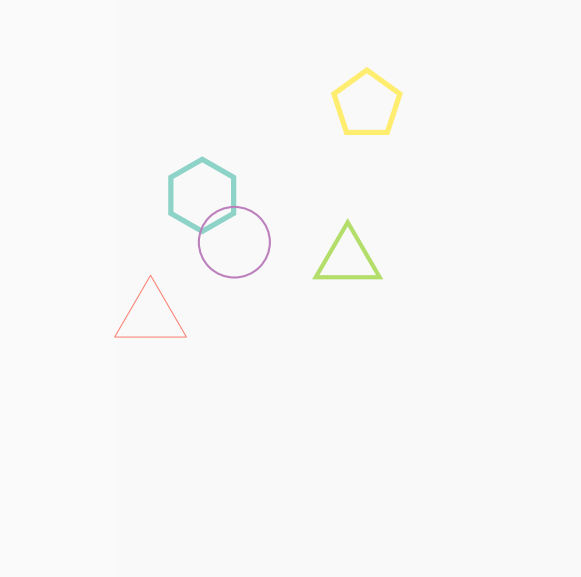[{"shape": "hexagon", "thickness": 2.5, "radius": 0.31, "center": [0.348, 0.661]}, {"shape": "triangle", "thickness": 0.5, "radius": 0.36, "center": [0.259, 0.451]}, {"shape": "triangle", "thickness": 2, "radius": 0.32, "center": [0.598, 0.551]}, {"shape": "circle", "thickness": 1, "radius": 0.31, "center": [0.403, 0.58]}, {"shape": "pentagon", "thickness": 2.5, "radius": 0.3, "center": [0.631, 0.818]}]